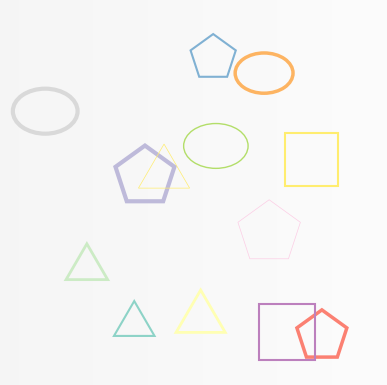[{"shape": "triangle", "thickness": 1.5, "radius": 0.3, "center": [0.346, 0.158]}, {"shape": "triangle", "thickness": 2, "radius": 0.37, "center": [0.518, 0.173]}, {"shape": "pentagon", "thickness": 3, "radius": 0.4, "center": [0.374, 0.542]}, {"shape": "pentagon", "thickness": 2.5, "radius": 0.34, "center": [0.831, 0.127]}, {"shape": "pentagon", "thickness": 1.5, "radius": 0.31, "center": [0.55, 0.85]}, {"shape": "oval", "thickness": 2.5, "radius": 0.37, "center": [0.682, 0.81]}, {"shape": "oval", "thickness": 1, "radius": 0.42, "center": [0.557, 0.621]}, {"shape": "pentagon", "thickness": 0.5, "radius": 0.42, "center": [0.695, 0.396]}, {"shape": "oval", "thickness": 3, "radius": 0.42, "center": [0.117, 0.711]}, {"shape": "square", "thickness": 1.5, "radius": 0.36, "center": [0.74, 0.138]}, {"shape": "triangle", "thickness": 2, "radius": 0.31, "center": [0.224, 0.305]}, {"shape": "square", "thickness": 1.5, "radius": 0.34, "center": [0.804, 0.586]}, {"shape": "triangle", "thickness": 0.5, "radius": 0.38, "center": [0.423, 0.55]}]